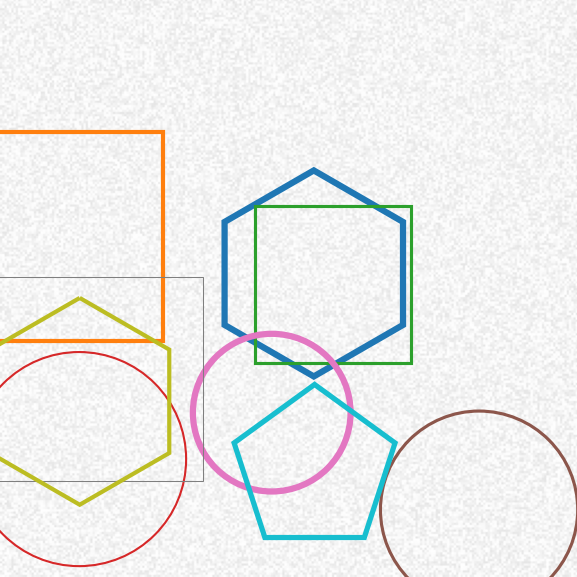[{"shape": "hexagon", "thickness": 3, "radius": 0.89, "center": [0.543, 0.526]}, {"shape": "square", "thickness": 2, "radius": 0.9, "center": [0.101, 0.589]}, {"shape": "square", "thickness": 1.5, "radius": 0.68, "center": [0.577, 0.506]}, {"shape": "circle", "thickness": 1, "radius": 0.93, "center": [0.137, 0.204]}, {"shape": "circle", "thickness": 1.5, "radius": 0.85, "center": [0.83, 0.117]}, {"shape": "circle", "thickness": 3, "radius": 0.68, "center": [0.471, 0.285]}, {"shape": "square", "thickness": 0.5, "radius": 0.88, "center": [0.175, 0.343]}, {"shape": "hexagon", "thickness": 2, "radius": 0.9, "center": [0.138, 0.304]}, {"shape": "pentagon", "thickness": 2.5, "radius": 0.73, "center": [0.545, 0.187]}]